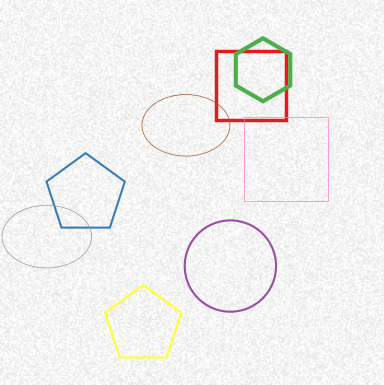[{"shape": "square", "thickness": 2.5, "radius": 0.45, "center": [0.652, 0.777]}, {"shape": "pentagon", "thickness": 1.5, "radius": 0.53, "center": [0.222, 0.495]}, {"shape": "hexagon", "thickness": 3, "radius": 0.41, "center": [0.683, 0.819]}, {"shape": "circle", "thickness": 1.5, "radius": 0.59, "center": [0.598, 0.309]}, {"shape": "pentagon", "thickness": 1.5, "radius": 0.52, "center": [0.372, 0.156]}, {"shape": "oval", "thickness": 0.5, "radius": 0.57, "center": [0.483, 0.675]}, {"shape": "square", "thickness": 0.5, "radius": 0.55, "center": [0.742, 0.587]}, {"shape": "oval", "thickness": 0.5, "radius": 0.58, "center": [0.122, 0.385]}]